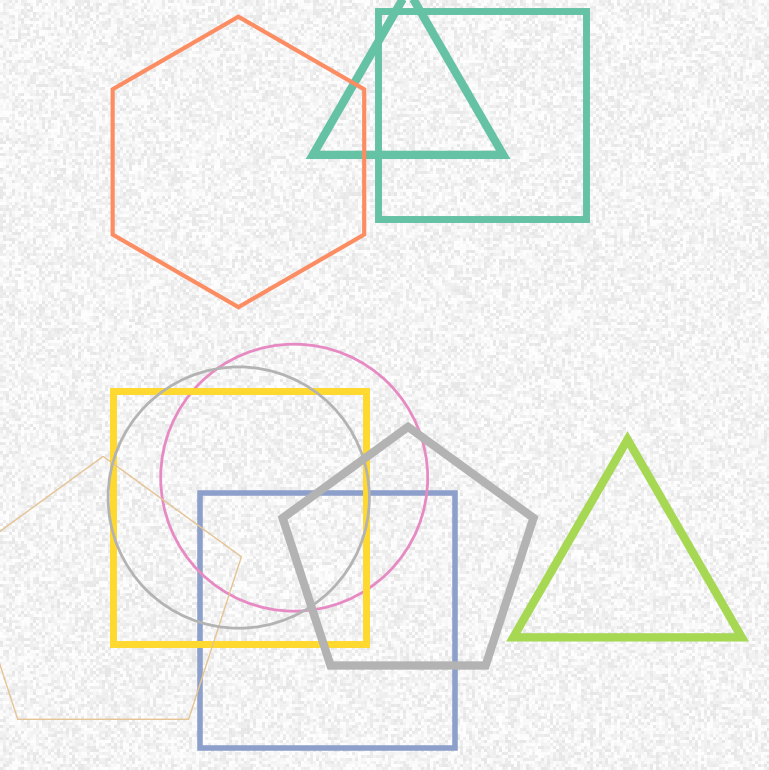[{"shape": "triangle", "thickness": 3, "radius": 0.71, "center": [0.53, 0.87]}, {"shape": "square", "thickness": 2.5, "radius": 0.67, "center": [0.626, 0.851]}, {"shape": "hexagon", "thickness": 1.5, "radius": 0.94, "center": [0.31, 0.79]}, {"shape": "square", "thickness": 2, "radius": 0.83, "center": [0.426, 0.194]}, {"shape": "circle", "thickness": 1, "radius": 0.87, "center": [0.382, 0.38]}, {"shape": "triangle", "thickness": 3, "radius": 0.86, "center": [0.815, 0.258]}, {"shape": "square", "thickness": 2.5, "radius": 0.82, "center": [0.311, 0.328]}, {"shape": "pentagon", "thickness": 0.5, "radius": 0.94, "center": [0.134, 0.219]}, {"shape": "circle", "thickness": 1, "radius": 0.85, "center": [0.31, 0.354]}, {"shape": "pentagon", "thickness": 3, "radius": 0.86, "center": [0.53, 0.274]}]